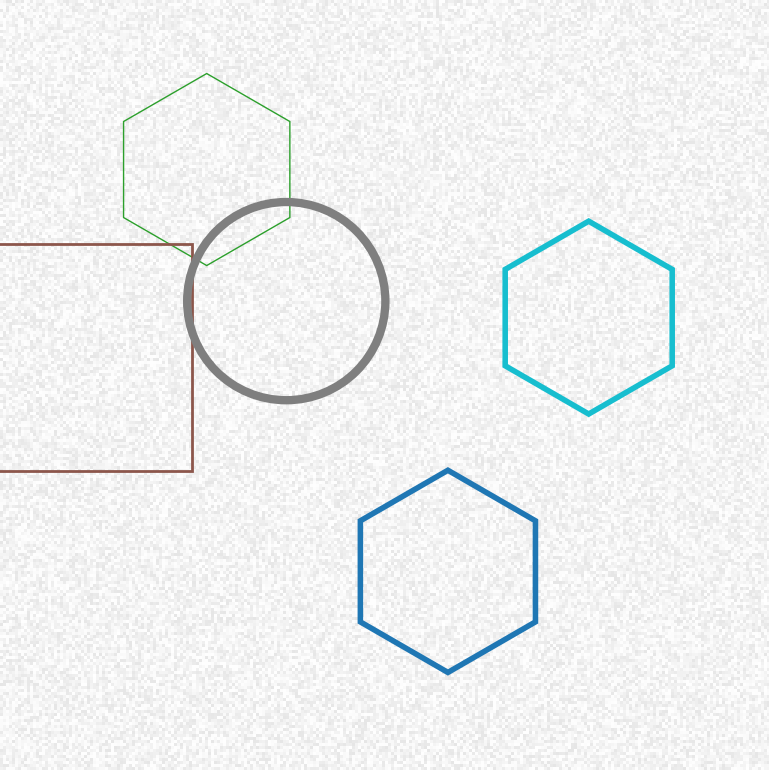[{"shape": "hexagon", "thickness": 2, "radius": 0.66, "center": [0.582, 0.258]}, {"shape": "hexagon", "thickness": 0.5, "radius": 0.62, "center": [0.268, 0.78]}, {"shape": "square", "thickness": 1, "radius": 0.74, "center": [0.101, 0.535]}, {"shape": "circle", "thickness": 3, "radius": 0.64, "center": [0.372, 0.609]}, {"shape": "hexagon", "thickness": 2, "radius": 0.63, "center": [0.765, 0.588]}]